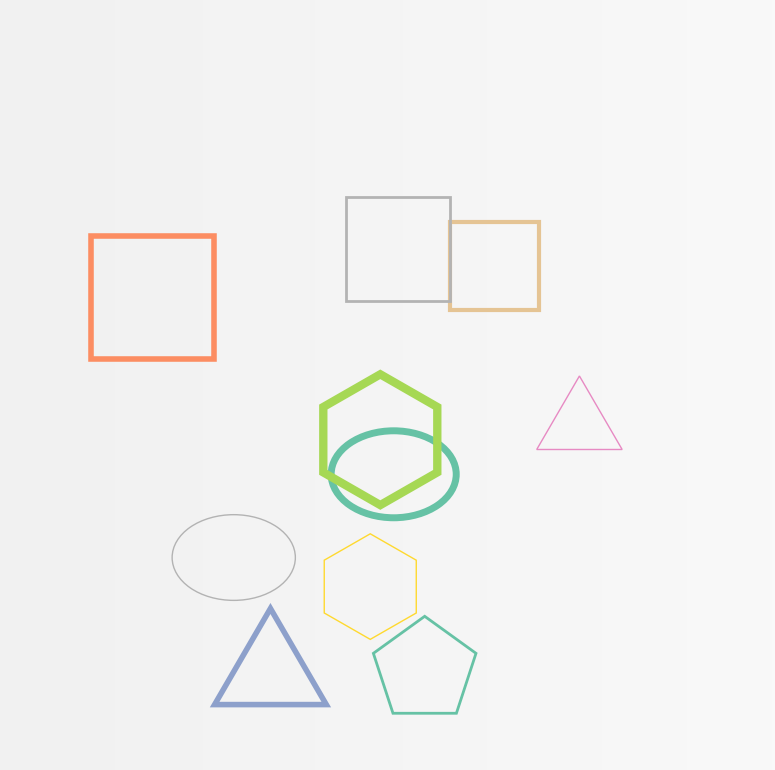[{"shape": "pentagon", "thickness": 1, "radius": 0.35, "center": [0.548, 0.13]}, {"shape": "oval", "thickness": 2.5, "radius": 0.4, "center": [0.508, 0.384]}, {"shape": "square", "thickness": 2, "radius": 0.4, "center": [0.197, 0.613]}, {"shape": "triangle", "thickness": 2, "radius": 0.42, "center": [0.349, 0.127]}, {"shape": "triangle", "thickness": 0.5, "radius": 0.32, "center": [0.748, 0.448]}, {"shape": "hexagon", "thickness": 3, "radius": 0.42, "center": [0.491, 0.429]}, {"shape": "hexagon", "thickness": 0.5, "radius": 0.34, "center": [0.478, 0.238]}, {"shape": "square", "thickness": 1.5, "radius": 0.29, "center": [0.638, 0.655]}, {"shape": "oval", "thickness": 0.5, "radius": 0.4, "center": [0.302, 0.276]}, {"shape": "square", "thickness": 1, "radius": 0.34, "center": [0.514, 0.677]}]